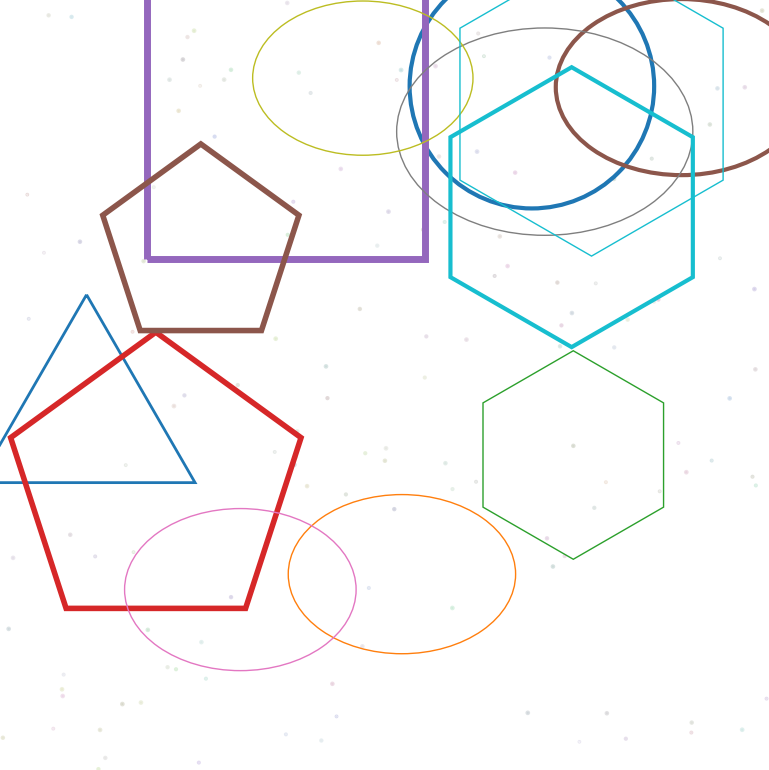[{"shape": "triangle", "thickness": 1, "radius": 0.81, "center": [0.112, 0.455]}, {"shape": "circle", "thickness": 1.5, "radius": 0.79, "center": [0.691, 0.888]}, {"shape": "oval", "thickness": 0.5, "radius": 0.74, "center": [0.522, 0.254]}, {"shape": "hexagon", "thickness": 0.5, "radius": 0.68, "center": [0.745, 0.409]}, {"shape": "pentagon", "thickness": 2, "radius": 0.99, "center": [0.202, 0.37]}, {"shape": "square", "thickness": 2.5, "radius": 0.9, "center": [0.371, 0.844]}, {"shape": "pentagon", "thickness": 2, "radius": 0.67, "center": [0.261, 0.679]}, {"shape": "oval", "thickness": 1.5, "radius": 0.82, "center": [0.885, 0.887]}, {"shape": "oval", "thickness": 0.5, "radius": 0.75, "center": [0.312, 0.234]}, {"shape": "oval", "thickness": 0.5, "radius": 0.96, "center": [0.707, 0.829]}, {"shape": "oval", "thickness": 0.5, "radius": 0.72, "center": [0.471, 0.899]}, {"shape": "hexagon", "thickness": 1.5, "radius": 0.91, "center": [0.742, 0.731]}, {"shape": "hexagon", "thickness": 0.5, "radius": 0.99, "center": [0.768, 0.865]}]